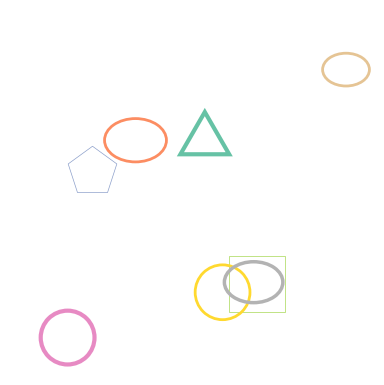[{"shape": "triangle", "thickness": 3, "radius": 0.37, "center": [0.532, 0.636]}, {"shape": "oval", "thickness": 2, "radius": 0.4, "center": [0.352, 0.636]}, {"shape": "pentagon", "thickness": 0.5, "radius": 0.33, "center": [0.24, 0.554]}, {"shape": "circle", "thickness": 3, "radius": 0.35, "center": [0.176, 0.123]}, {"shape": "square", "thickness": 0.5, "radius": 0.37, "center": [0.667, 0.262]}, {"shape": "circle", "thickness": 2, "radius": 0.36, "center": [0.578, 0.241]}, {"shape": "oval", "thickness": 2, "radius": 0.3, "center": [0.899, 0.819]}, {"shape": "oval", "thickness": 2.5, "radius": 0.38, "center": [0.659, 0.267]}]